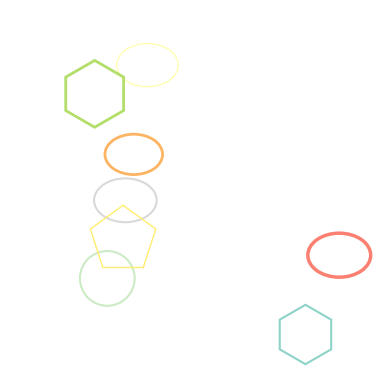[{"shape": "hexagon", "thickness": 1.5, "radius": 0.39, "center": [0.793, 0.131]}, {"shape": "oval", "thickness": 1, "radius": 0.4, "center": [0.383, 0.831]}, {"shape": "oval", "thickness": 2.5, "radius": 0.41, "center": [0.881, 0.337]}, {"shape": "oval", "thickness": 2, "radius": 0.37, "center": [0.347, 0.599]}, {"shape": "hexagon", "thickness": 2, "radius": 0.43, "center": [0.246, 0.756]}, {"shape": "oval", "thickness": 1.5, "radius": 0.41, "center": [0.326, 0.48]}, {"shape": "circle", "thickness": 1.5, "radius": 0.36, "center": [0.279, 0.277]}, {"shape": "pentagon", "thickness": 1, "radius": 0.45, "center": [0.32, 0.377]}]